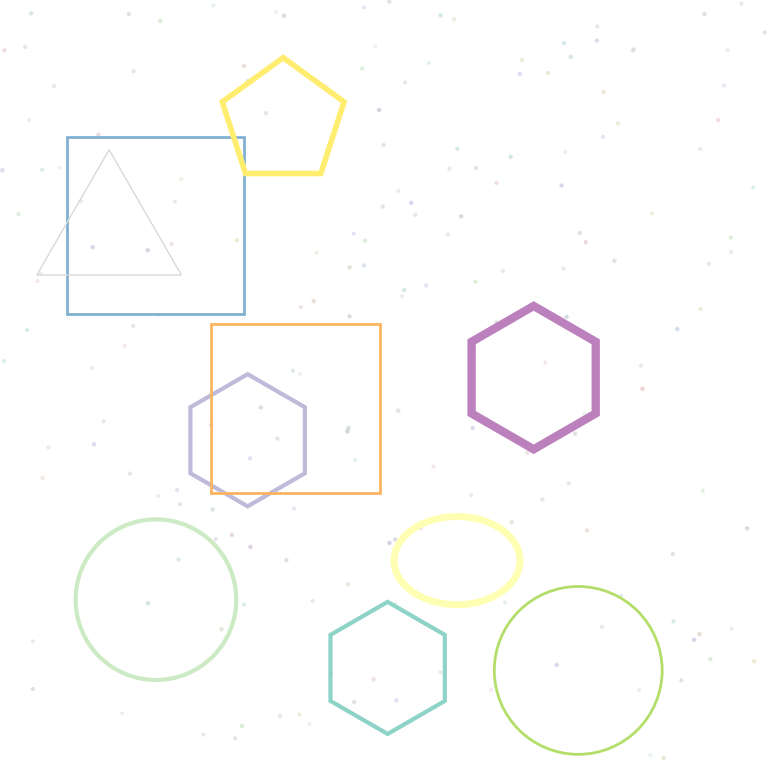[{"shape": "hexagon", "thickness": 1.5, "radius": 0.43, "center": [0.503, 0.133]}, {"shape": "oval", "thickness": 2.5, "radius": 0.41, "center": [0.594, 0.272]}, {"shape": "hexagon", "thickness": 1.5, "radius": 0.43, "center": [0.322, 0.428]}, {"shape": "square", "thickness": 1, "radius": 0.57, "center": [0.202, 0.707]}, {"shape": "square", "thickness": 1, "radius": 0.55, "center": [0.384, 0.47]}, {"shape": "circle", "thickness": 1, "radius": 0.55, "center": [0.751, 0.129]}, {"shape": "triangle", "thickness": 0.5, "radius": 0.54, "center": [0.142, 0.697]}, {"shape": "hexagon", "thickness": 3, "radius": 0.47, "center": [0.693, 0.51]}, {"shape": "circle", "thickness": 1.5, "radius": 0.52, "center": [0.203, 0.221]}, {"shape": "pentagon", "thickness": 2, "radius": 0.42, "center": [0.368, 0.842]}]